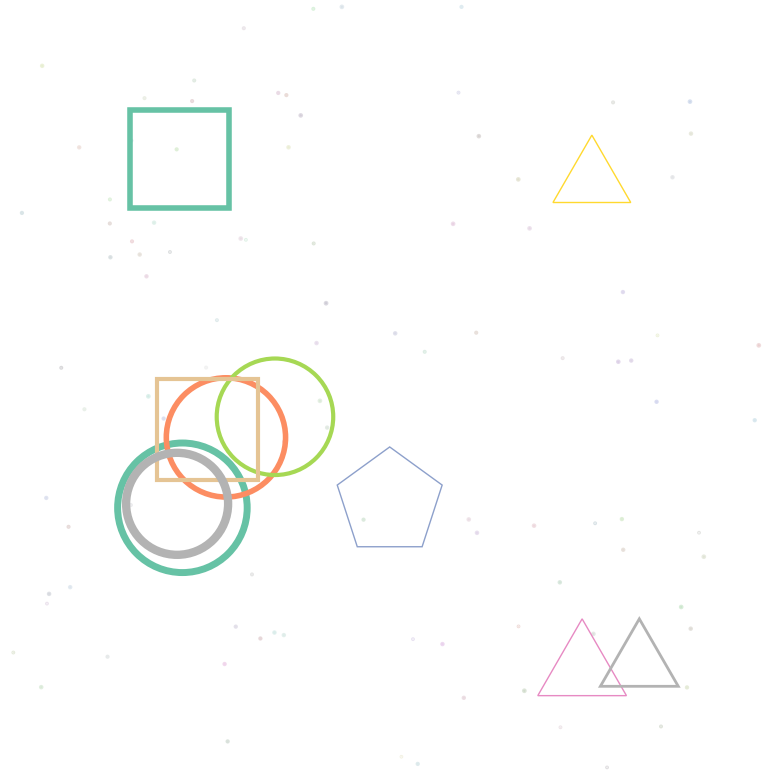[{"shape": "circle", "thickness": 2.5, "radius": 0.42, "center": [0.237, 0.341]}, {"shape": "square", "thickness": 2, "radius": 0.32, "center": [0.233, 0.794]}, {"shape": "circle", "thickness": 2, "radius": 0.39, "center": [0.293, 0.432]}, {"shape": "pentagon", "thickness": 0.5, "radius": 0.36, "center": [0.506, 0.348]}, {"shape": "triangle", "thickness": 0.5, "radius": 0.33, "center": [0.756, 0.13]}, {"shape": "circle", "thickness": 1.5, "radius": 0.38, "center": [0.357, 0.459]}, {"shape": "triangle", "thickness": 0.5, "radius": 0.29, "center": [0.769, 0.766]}, {"shape": "square", "thickness": 1.5, "radius": 0.33, "center": [0.269, 0.442]}, {"shape": "triangle", "thickness": 1, "radius": 0.29, "center": [0.83, 0.138]}, {"shape": "circle", "thickness": 3, "radius": 0.33, "center": [0.23, 0.346]}]